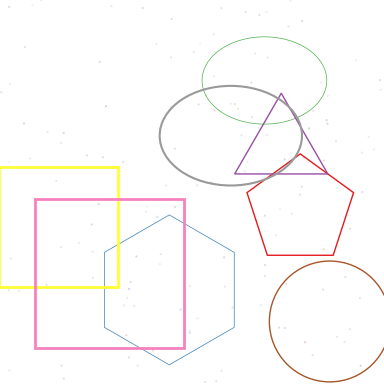[{"shape": "pentagon", "thickness": 1, "radius": 0.73, "center": [0.78, 0.455]}, {"shape": "hexagon", "thickness": 0.5, "radius": 0.97, "center": [0.44, 0.247]}, {"shape": "oval", "thickness": 0.5, "radius": 0.81, "center": [0.687, 0.791]}, {"shape": "triangle", "thickness": 1, "radius": 0.7, "center": [0.73, 0.618]}, {"shape": "square", "thickness": 2, "radius": 0.78, "center": [0.153, 0.411]}, {"shape": "circle", "thickness": 1, "radius": 0.78, "center": [0.857, 0.165]}, {"shape": "square", "thickness": 2, "radius": 0.97, "center": [0.285, 0.289]}, {"shape": "oval", "thickness": 1.5, "radius": 0.92, "center": [0.6, 0.648]}]